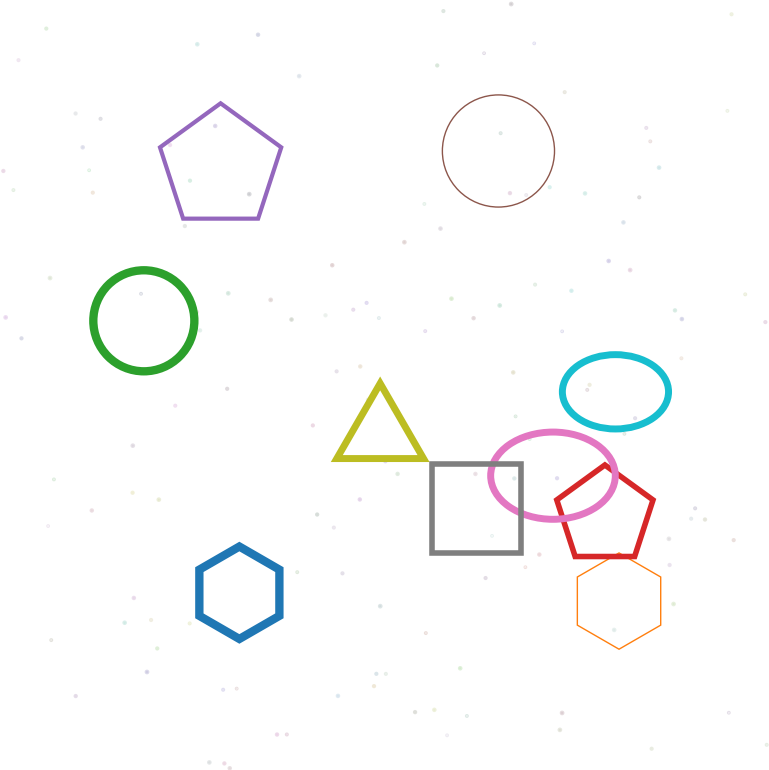[{"shape": "hexagon", "thickness": 3, "radius": 0.3, "center": [0.311, 0.23]}, {"shape": "hexagon", "thickness": 0.5, "radius": 0.31, "center": [0.804, 0.219]}, {"shape": "circle", "thickness": 3, "radius": 0.33, "center": [0.187, 0.583]}, {"shape": "pentagon", "thickness": 2, "radius": 0.33, "center": [0.786, 0.33]}, {"shape": "pentagon", "thickness": 1.5, "radius": 0.41, "center": [0.287, 0.783]}, {"shape": "circle", "thickness": 0.5, "radius": 0.36, "center": [0.647, 0.804]}, {"shape": "oval", "thickness": 2.5, "radius": 0.4, "center": [0.718, 0.382]}, {"shape": "square", "thickness": 2, "radius": 0.29, "center": [0.619, 0.34]}, {"shape": "triangle", "thickness": 2.5, "radius": 0.33, "center": [0.494, 0.437]}, {"shape": "oval", "thickness": 2.5, "radius": 0.34, "center": [0.799, 0.491]}]